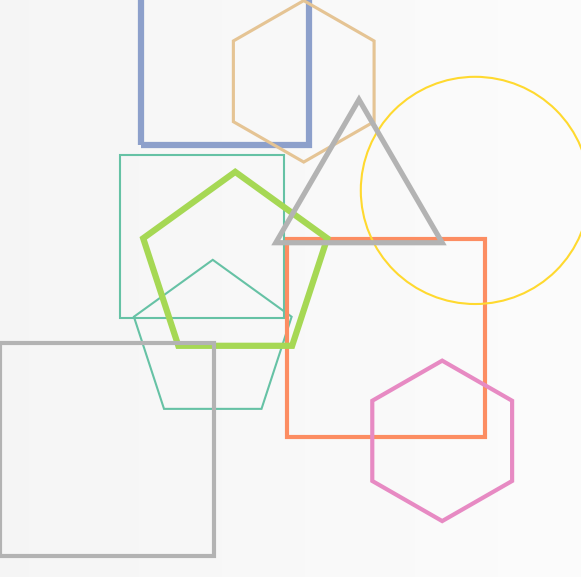[{"shape": "square", "thickness": 1, "radius": 0.7, "center": [0.347, 0.59]}, {"shape": "pentagon", "thickness": 1, "radius": 0.71, "center": [0.366, 0.407]}, {"shape": "square", "thickness": 2, "radius": 0.85, "center": [0.664, 0.414]}, {"shape": "square", "thickness": 3, "radius": 0.72, "center": [0.387, 0.893]}, {"shape": "hexagon", "thickness": 2, "radius": 0.69, "center": [0.761, 0.236]}, {"shape": "pentagon", "thickness": 3, "radius": 0.83, "center": [0.405, 0.535]}, {"shape": "circle", "thickness": 1, "radius": 0.98, "center": [0.817, 0.669]}, {"shape": "hexagon", "thickness": 1.5, "radius": 0.7, "center": [0.523, 0.858]}, {"shape": "triangle", "thickness": 2.5, "radius": 0.83, "center": [0.618, 0.661]}, {"shape": "square", "thickness": 2, "radius": 0.92, "center": [0.184, 0.22]}]